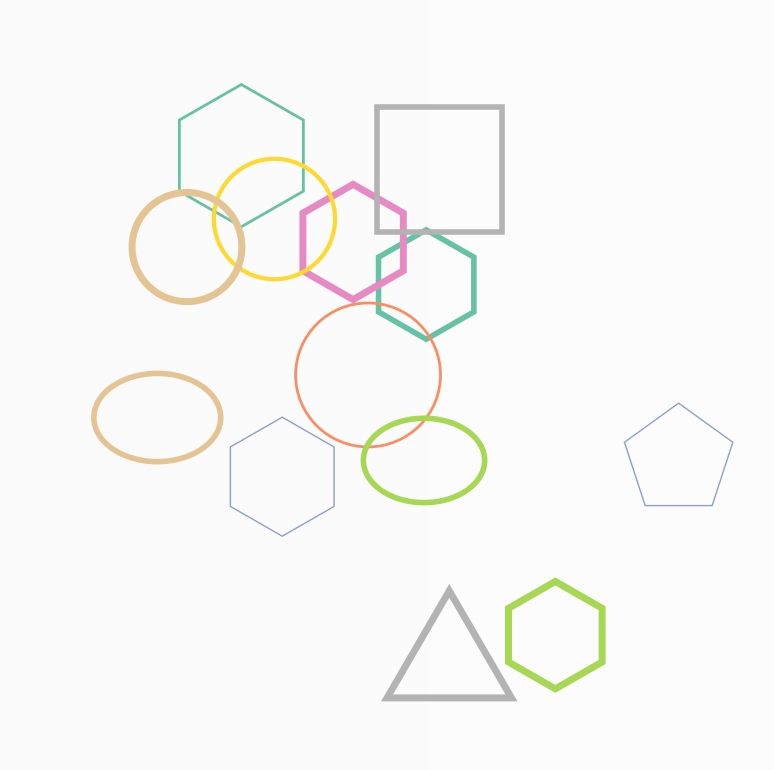[{"shape": "hexagon", "thickness": 2, "radius": 0.36, "center": [0.55, 0.63]}, {"shape": "hexagon", "thickness": 1, "radius": 0.46, "center": [0.311, 0.798]}, {"shape": "circle", "thickness": 1, "radius": 0.47, "center": [0.475, 0.513]}, {"shape": "pentagon", "thickness": 0.5, "radius": 0.37, "center": [0.876, 0.403]}, {"shape": "hexagon", "thickness": 0.5, "radius": 0.39, "center": [0.364, 0.381]}, {"shape": "hexagon", "thickness": 2.5, "radius": 0.37, "center": [0.456, 0.686]}, {"shape": "hexagon", "thickness": 2.5, "radius": 0.35, "center": [0.717, 0.175]}, {"shape": "oval", "thickness": 2, "radius": 0.39, "center": [0.547, 0.402]}, {"shape": "circle", "thickness": 1.5, "radius": 0.39, "center": [0.354, 0.716]}, {"shape": "circle", "thickness": 2.5, "radius": 0.35, "center": [0.241, 0.679]}, {"shape": "oval", "thickness": 2, "radius": 0.41, "center": [0.203, 0.458]}, {"shape": "triangle", "thickness": 2.5, "radius": 0.46, "center": [0.58, 0.14]}, {"shape": "square", "thickness": 2, "radius": 0.4, "center": [0.567, 0.78]}]